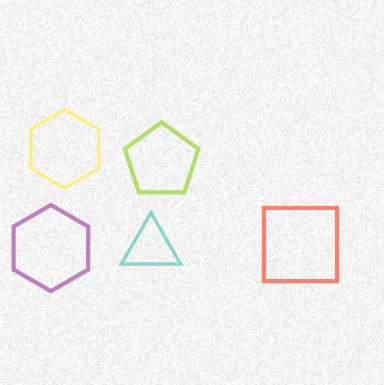[{"shape": "triangle", "thickness": 2.5, "radius": 0.44, "center": [0.392, 0.359]}, {"shape": "square", "thickness": 3, "radius": 0.48, "center": [0.781, 0.365]}, {"shape": "pentagon", "thickness": 3, "radius": 0.5, "center": [0.42, 0.582]}, {"shape": "hexagon", "thickness": 3, "radius": 0.56, "center": [0.132, 0.356]}, {"shape": "hexagon", "thickness": 2, "radius": 0.51, "center": [0.169, 0.613]}]